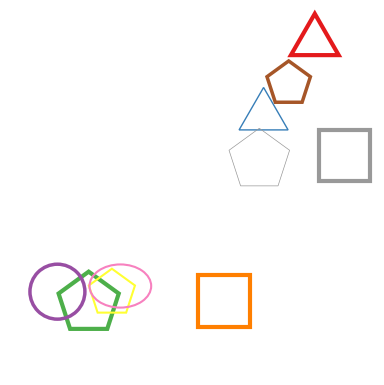[{"shape": "triangle", "thickness": 3, "radius": 0.36, "center": [0.818, 0.893]}, {"shape": "triangle", "thickness": 1, "radius": 0.37, "center": [0.685, 0.699]}, {"shape": "pentagon", "thickness": 3, "radius": 0.41, "center": [0.23, 0.212]}, {"shape": "circle", "thickness": 2.5, "radius": 0.36, "center": [0.149, 0.242]}, {"shape": "square", "thickness": 3, "radius": 0.34, "center": [0.582, 0.218]}, {"shape": "pentagon", "thickness": 1.5, "radius": 0.32, "center": [0.291, 0.239]}, {"shape": "pentagon", "thickness": 2.5, "radius": 0.3, "center": [0.75, 0.782]}, {"shape": "oval", "thickness": 1.5, "radius": 0.4, "center": [0.313, 0.257]}, {"shape": "pentagon", "thickness": 0.5, "radius": 0.41, "center": [0.674, 0.584]}, {"shape": "square", "thickness": 3, "radius": 0.33, "center": [0.894, 0.596]}]